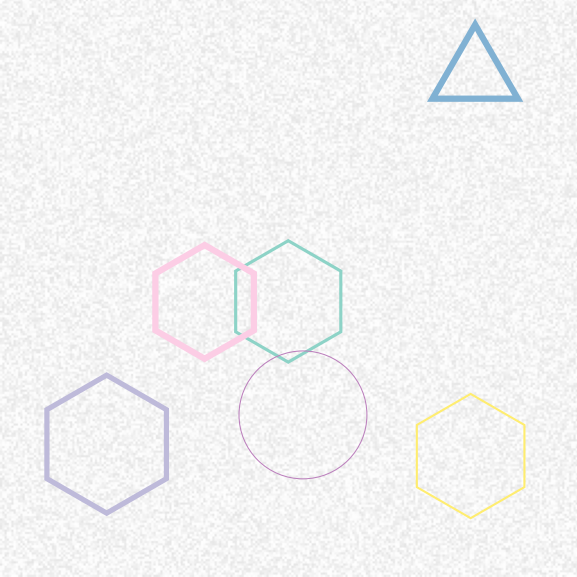[{"shape": "hexagon", "thickness": 1.5, "radius": 0.53, "center": [0.499, 0.477]}, {"shape": "hexagon", "thickness": 2.5, "radius": 0.6, "center": [0.185, 0.23]}, {"shape": "triangle", "thickness": 3, "radius": 0.43, "center": [0.823, 0.871]}, {"shape": "hexagon", "thickness": 3, "radius": 0.49, "center": [0.354, 0.476]}, {"shape": "circle", "thickness": 0.5, "radius": 0.55, "center": [0.525, 0.281]}, {"shape": "hexagon", "thickness": 1, "radius": 0.54, "center": [0.815, 0.209]}]